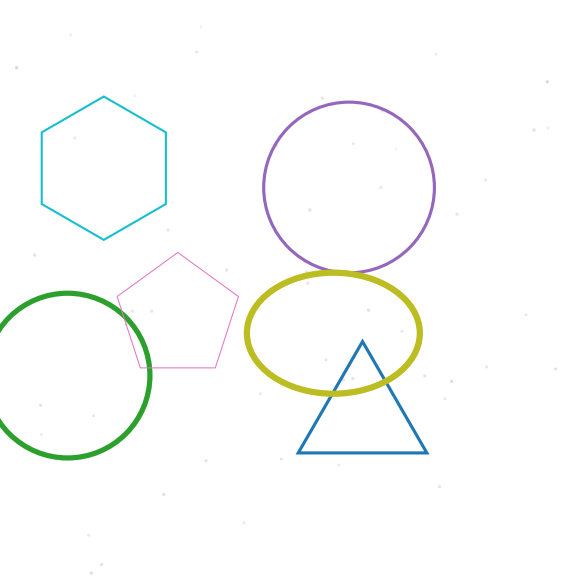[{"shape": "triangle", "thickness": 1.5, "radius": 0.64, "center": [0.628, 0.279]}, {"shape": "circle", "thickness": 2.5, "radius": 0.71, "center": [0.117, 0.349]}, {"shape": "circle", "thickness": 1.5, "radius": 0.74, "center": [0.604, 0.674]}, {"shape": "pentagon", "thickness": 0.5, "radius": 0.55, "center": [0.308, 0.451]}, {"shape": "oval", "thickness": 3, "radius": 0.75, "center": [0.577, 0.422]}, {"shape": "hexagon", "thickness": 1, "radius": 0.62, "center": [0.18, 0.708]}]